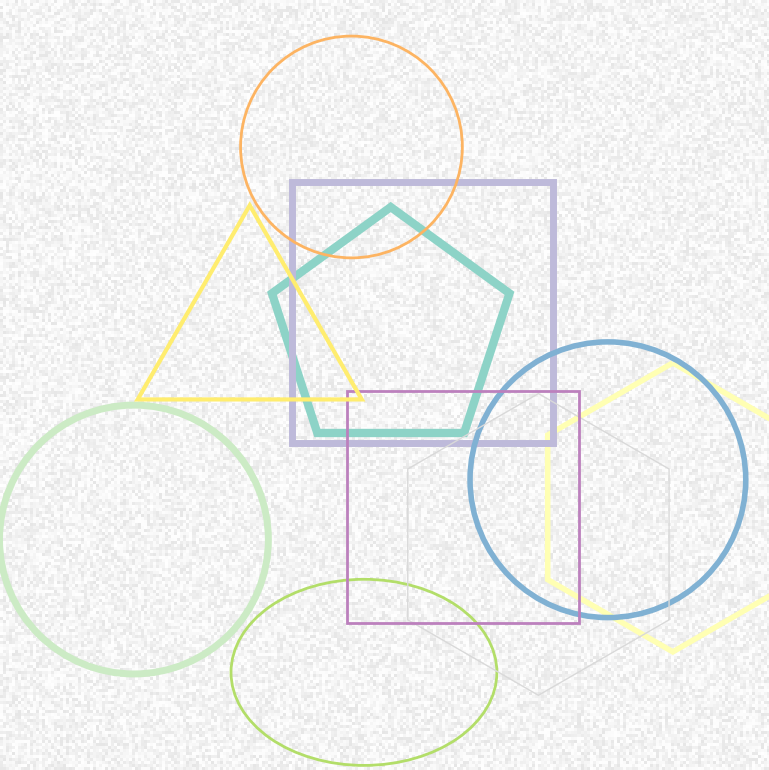[{"shape": "pentagon", "thickness": 3, "radius": 0.81, "center": [0.507, 0.569]}, {"shape": "hexagon", "thickness": 2, "radius": 0.94, "center": [0.874, 0.341]}, {"shape": "square", "thickness": 2.5, "radius": 0.85, "center": [0.549, 0.594]}, {"shape": "circle", "thickness": 2, "radius": 0.9, "center": [0.789, 0.377]}, {"shape": "circle", "thickness": 1, "radius": 0.72, "center": [0.456, 0.809]}, {"shape": "oval", "thickness": 1, "radius": 0.86, "center": [0.473, 0.127]}, {"shape": "hexagon", "thickness": 0.5, "radius": 0.98, "center": [0.699, 0.293]}, {"shape": "square", "thickness": 1, "radius": 0.75, "center": [0.602, 0.342]}, {"shape": "circle", "thickness": 2.5, "radius": 0.87, "center": [0.174, 0.299]}, {"shape": "triangle", "thickness": 1.5, "radius": 0.84, "center": [0.324, 0.565]}]